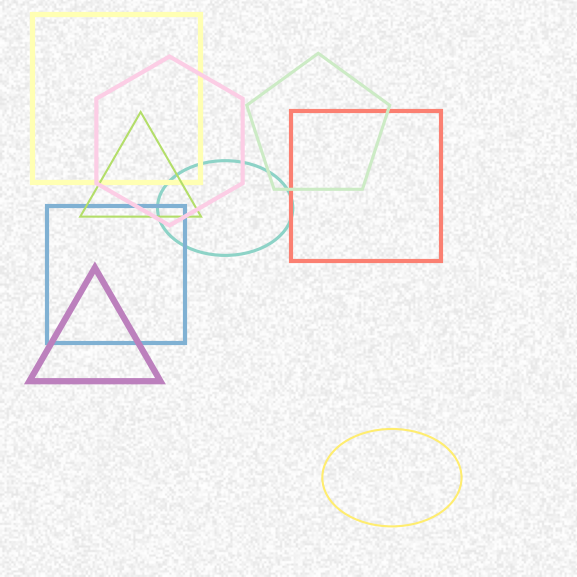[{"shape": "oval", "thickness": 1.5, "radius": 0.59, "center": [0.39, 0.639]}, {"shape": "square", "thickness": 2.5, "radius": 0.73, "center": [0.2, 0.83]}, {"shape": "square", "thickness": 2, "radius": 0.65, "center": [0.633, 0.677]}, {"shape": "square", "thickness": 2, "radius": 0.6, "center": [0.2, 0.524]}, {"shape": "triangle", "thickness": 1, "radius": 0.6, "center": [0.244, 0.684]}, {"shape": "hexagon", "thickness": 2, "radius": 0.73, "center": [0.294, 0.755]}, {"shape": "triangle", "thickness": 3, "radius": 0.66, "center": [0.164, 0.405]}, {"shape": "pentagon", "thickness": 1.5, "radius": 0.65, "center": [0.551, 0.777]}, {"shape": "oval", "thickness": 1, "radius": 0.6, "center": [0.679, 0.172]}]